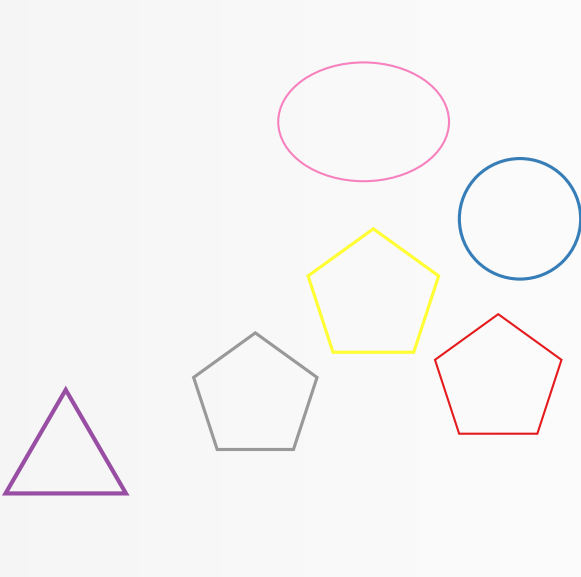[{"shape": "pentagon", "thickness": 1, "radius": 0.57, "center": [0.857, 0.341]}, {"shape": "circle", "thickness": 1.5, "radius": 0.52, "center": [0.895, 0.62]}, {"shape": "triangle", "thickness": 2, "radius": 0.6, "center": [0.113, 0.205]}, {"shape": "pentagon", "thickness": 1.5, "radius": 0.59, "center": [0.642, 0.485]}, {"shape": "oval", "thickness": 1, "radius": 0.73, "center": [0.626, 0.788]}, {"shape": "pentagon", "thickness": 1.5, "radius": 0.56, "center": [0.439, 0.311]}]